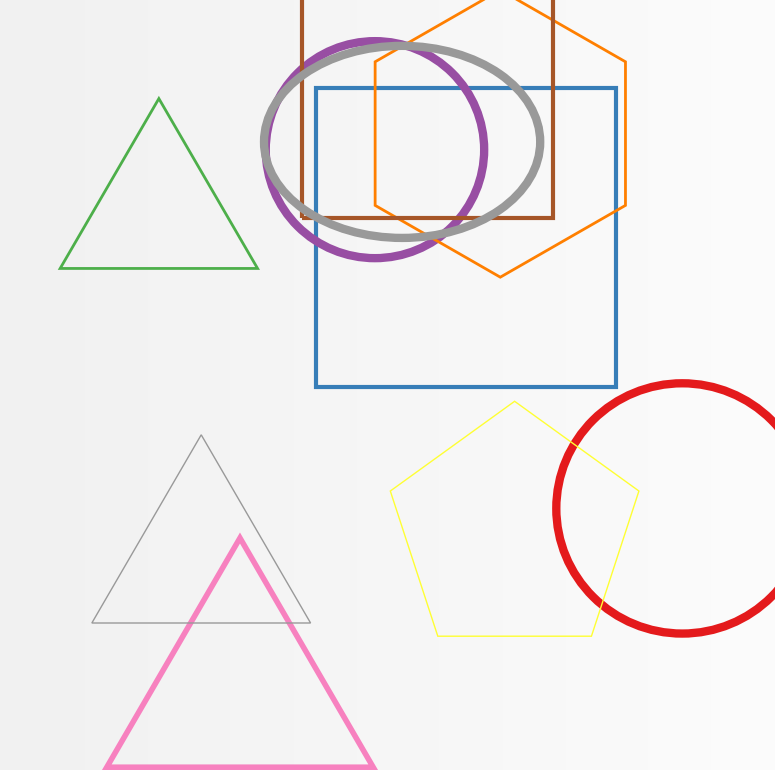[{"shape": "circle", "thickness": 3, "radius": 0.81, "center": [0.88, 0.34]}, {"shape": "square", "thickness": 1.5, "radius": 0.97, "center": [0.601, 0.692]}, {"shape": "triangle", "thickness": 1, "radius": 0.74, "center": [0.205, 0.725]}, {"shape": "circle", "thickness": 3, "radius": 0.7, "center": [0.484, 0.806]}, {"shape": "hexagon", "thickness": 1, "radius": 0.93, "center": [0.646, 0.827]}, {"shape": "pentagon", "thickness": 0.5, "radius": 0.84, "center": [0.664, 0.31]}, {"shape": "square", "thickness": 1.5, "radius": 0.81, "center": [0.551, 0.879]}, {"shape": "triangle", "thickness": 2, "radius": 0.99, "center": [0.31, 0.103]}, {"shape": "triangle", "thickness": 0.5, "radius": 0.81, "center": [0.26, 0.272]}, {"shape": "oval", "thickness": 3, "radius": 0.89, "center": [0.519, 0.816]}]